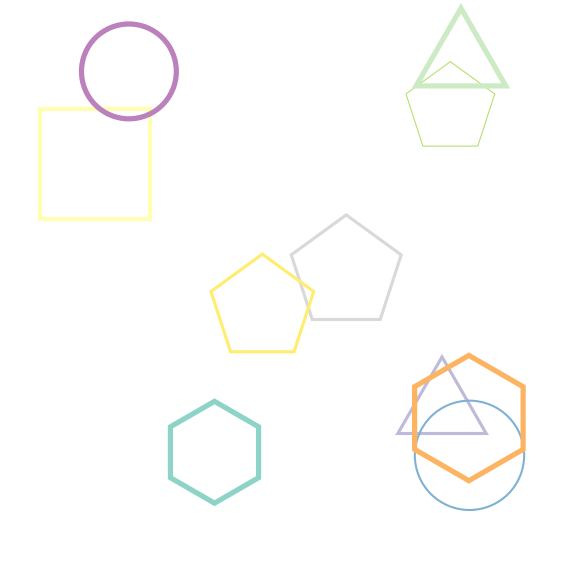[{"shape": "hexagon", "thickness": 2.5, "radius": 0.44, "center": [0.371, 0.216]}, {"shape": "square", "thickness": 2, "radius": 0.48, "center": [0.164, 0.715]}, {"shape": "triangle", "thickness": 1.5, "radius": 0.44, "center": [0.765, 0.293]}, {"shape": "circle", "thickness": 1, "radius": 0.47, "center": [0.813, 0.211]}, {"shape": "hexagon", "thickness": 2.5, "radius": 0.54, "center": [0.812, 0.275]}, {"shape": "pentagon", "thickness": 0.5, "radius": 0.4, "center": [0.78, 0.812]}, {"shape": "pentagon", "thickness": 1.5, "radius": 0.5, "center": [0.6, 0.527]}, {"shape": "circle", "thickness": 2.5, "radius": 0.41, "center": [0.223, 0.875]}, {"shape": "triangle", "thickness": 2.5, "radius": 0.45, "center": [0.798, 0.895]}, {"shape": "pentagon", "thickness": 1.5, "radius": 0.47, "center": [0.454, 0.466]}]